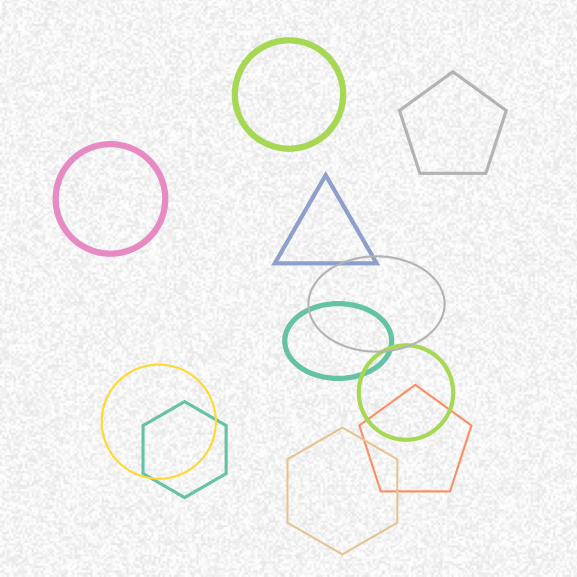[{"shape": "hexagon", "thickness": 1.5, "radius": 0.42, "center": [0.32, 0.221]}, {"shape": "oval", "thickness": 2.5, "radius": 0.46, "center": [0.586, 0.409]}, {"shape": "pentagon", "thickness": 1, "radius": 0.51, "center": [0.719, 0.231]}, {"shape": "triangle", "thickness": 2, "radius": 0.51, "center": [0.564, 0.594]}, {"shape": "circle", "thickness": 3, "radius": 0.47, "center": [0.191, 0.655]}, {"shape": "circle", "thickness": 2, "radius": 0.41, "center": [0.703, 0.319]}, {"shape": "circle", "thickness": 3, "radius": 0.47, "center": [0.5, 0.835]}, {"shape": "circle", "thickness": 1, "radius": 0.49, "center": [0.275, 0.269]}, {"shape": "hexagon", "thickness": 1, "radius": 0.55, "center": [0.593, 0.149]}, {"shape": "pentagon", "thickness": 1.5, "radius": 0.49, "center": [0.784, 0.778]}, {"shape": "oval", "thickness": 1, "radius": 0.59, "center": [0.652, 0.473]}]